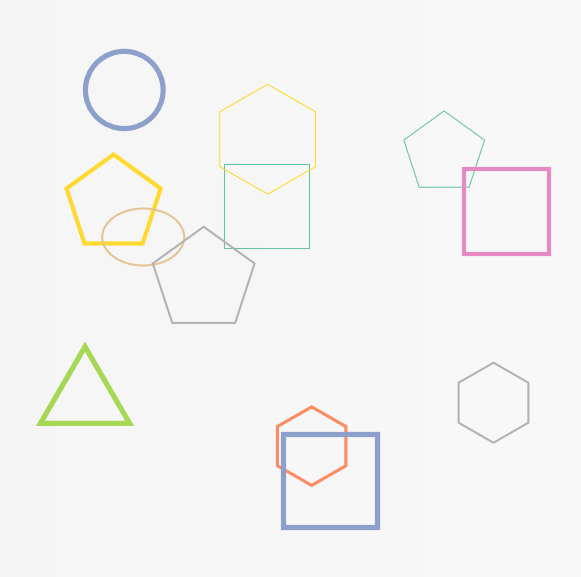[{"shape": "pentagon", "thickness": 0.5, "radius": 0.37, "center": [0.764, 0.734]}, {"shape": "square", "thickness": 0.5, "radius": 0.36, "center": [0.458, 0.643]}, {"shape": "hexagon", "thickness": 1.5, "radius": 0.34, "center": [0.536, 0.227]}, {"shape": "circle", "thickness": 2.5, "radius": 0.33, "center": [0.214, 0.843]}, {"shape": "square", "thickness": 2.5, "radius": 0.4, "center": [0.567, 0.166]}, {"shape": "square", "thickness": 2, "radius": 0.37, "center": [0.871, 0.633]}, {"shape": "triangle", "thickness": 2.5, "radius": 0.44, "center": [0.146, 0.31]}, {"shape": "pentagon", "thickness": 2, "radius": 0.43, "center": [0.195, 0.646]}, {"shape": "hexagon", "thickness": 0.5, "radius": 0.48, "center": [0.46, 0.758]}, {"shape": "oval", "thickness": 1, "radius": 0.35, "center": [0.246, 0.589]}, {"shape": "pentagon", "thickness": 1, "radius": 0.46, "center": [0.35, 0.514]}, {"shape": "hexagon", "thickness": 1, "radius": 0.35, "center": [0.849, 0.302]}]